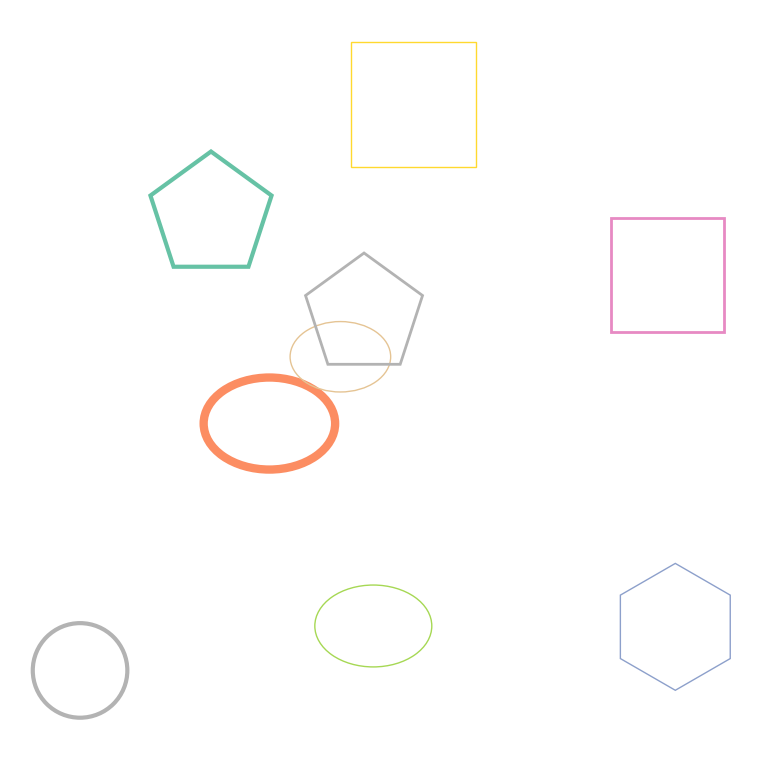[{"shape": "pentagon", "thickness": 1.5, "radius": 0.41, "center": [0.274, 0.72]}, {"shape": "oval", "thickness": 3, "radius": 0.43, "center": [0.35, 0.45]}, {"shape": "hexagon", "thickness": 0.5, "radius": 0.41, "center": [0.877, 0.186]}, {"shape": "square", "thickness": 1, "radius": 0.37, "center": [0.867, 0.642]}, {"shape": "oval", "thickness": 0.5, "radius": 0.38, "center": [0.485, 0.187]}, {"shape": "square", "thickness": 0.5, "radius": 0.41, "center": [0.537, 0.864]}, {"shape": "oval", "thickness": 0.5, "radius": 0.33, "center": [0.442, 0.537]}, {"shape": "pentagon", "thickness": 1, "radius": 0.4, "center": [0.473, 0.592]}, {"shape": "circle", "thickness": 1.5, "radius": 0.31, "center": [0.104, 0.129]}]